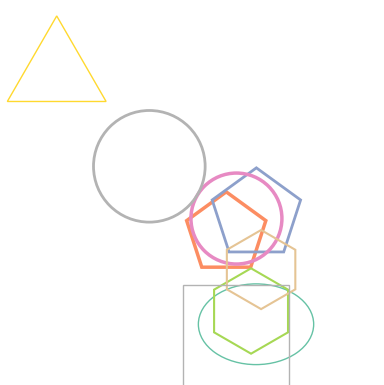[{"shape": "oval", "thickness": 1, "radius": 0.75, "center": [0.665, 0.158]}, {"shape": "pentagon", "thickness": 2.5, "radius": 0.54, "center": [0.588, 0.393]}, {"shape": "pentagon", "thickness": 2, "radius": 0.6, "center": [0.666, 0.443]}, {"shape": "circle", "thickness": 2.5, "radius": 0.59, "center": [0.614, 0.432]}, {"shape": "hexagon", "thickness": 1.5, "radius": 0.55, "center": [0.652, 0.192]}, {"shape": "triangle", "thickness": 1, "radius": 0.74, "center": [0.147, 0.81]}, {"shape": "hexagon", "thickness": 1.5, "radius": 0.51, "center": [0.678, 0.3]}, {"shape": "square", "thickness": 1, "radius": 0.69, "center": [0.612, 0.121]}, {"shape": "circle", "thickness": 2, "radius": 0.72, "center": [0.388, 0.568]}]